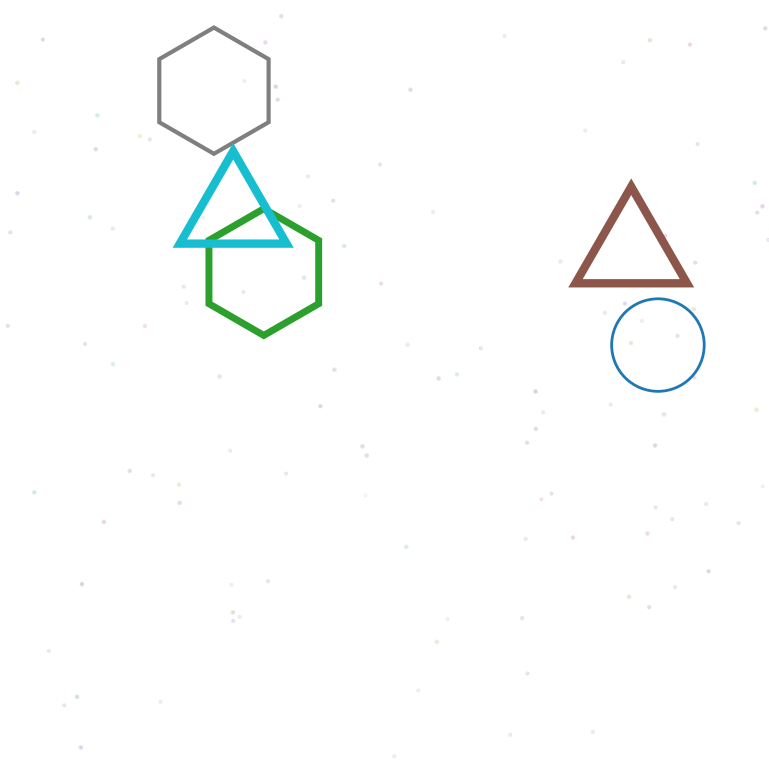[{"shape": "circle", "thickness": 1, "radius": 0.3, "center": [0.854, 0.552]}, {"shape": "hexagon", "thickness": 2.5, "radius": 0.41, "center": [0.343, 0.647]}, {"shape": "triangle", "thickness": 3, "radius": 0.42, "center": [0.82, 0.674]}, {"shape": "hexagon", "thickness": 1.5, "radius": 0.41, "center": [0.278, 0.882]}, {"shape": "triangle", "thickness": 3, "radius": 0.4, "center": [0.303, 0.724]}]